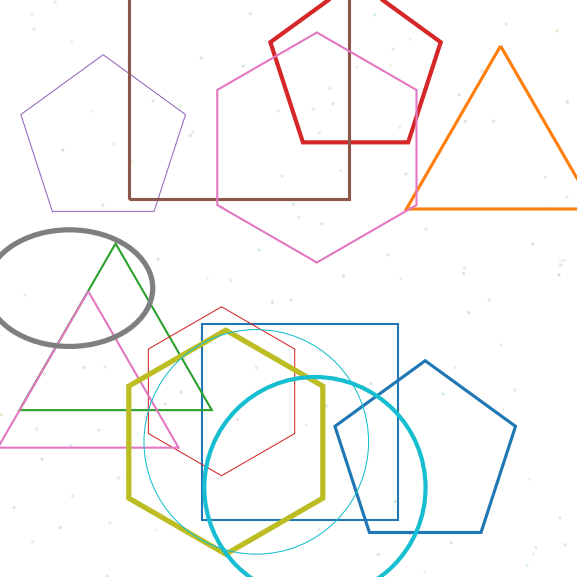[{"shape": "square", "thickness": 1, "radius": 0.85, "center": [0.519, 0.268]}, {"shape": "pentagon", "thickness": 1.5, "radius": 0.82, "center": [0.736, 0.21]}, {"shape": "triangle", "thickness": 1.5, "radius": 0.94, "center": [0.867, 0.731]}, {"shape": "triangle", "thickness": 1, "radius": 0.96, "center": [0.2, 0.385]}, {"shape": "hexagon", "thickness": 0.5, "radius": 0.73, "center": [0.384, 0.322]}, {"shape": "pentagon", "thickness": 2, "radius": 0.78, "center": [0.616, 0.878]}, {"shape": "pentagon", "thickness": 0.5, "radius": 0.75, "center": [0.179, 0.754]}, {"shape": "square", "thickness": 1.5, "radius": 0.96, "center": [0.414, 0.846]}, {"shape": "hexagon", "thickness": 1, "radius": 1.0, "center": [0.549, 0.744]}, {"shape": "triangle", "thickness": 1, "radius": 0.9, "center": [0.153, 0.314]}, {"shape": "oval", "thickness": 2.5, "radius": 0.72, "center": [0.12, 0.5]}, {"shape": "hexagon", "thickness": 2.5, "radius": 0.97, "center": [0.391, 0.233]}, {"shape": "circle", "thickness": 2, "radius": 0.96, "center": [0.545, 0.155]}, {"shape": "circle", "thickness": 0.5, "radius": 0.97, "center": [0.444, 0.234]}]